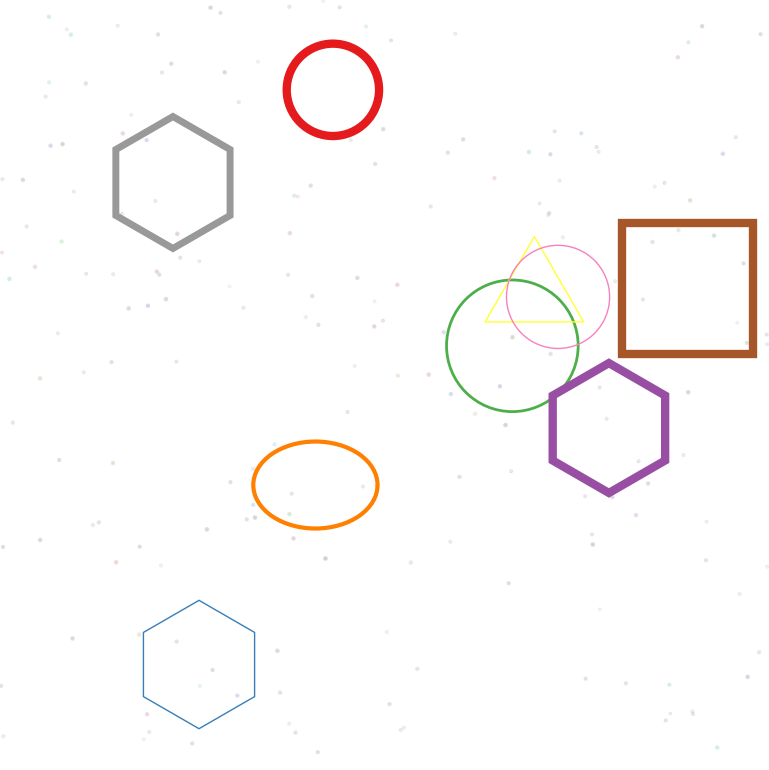[{"shape": "circle", "thickness": 3, "radius": 0.3, "center": [0.432, 0.883]}, {"shape": "hexagon", "thickness": 0.5, "radius": 0.42, "center": [0.258, 0.137]}, {"shape": "circle", "thickness": 1, "radius": 0.43, "center": [0.665, 0.551]}, {"shape": "hexagon", "thickness": 3, "radius": 0.42, "center": [0.791, 0.444]}, {"shape": "oval", "thickness": 1.5, "radius": 0.4, "center": [0.41, 0.37]}, {"shape": "triangle", "thickness": 0.5, "radius": 0.37, "center": [0.694, 0.619]}, {"shape": "square", "thickness": 3, "radius": 0.42, "center": [0.893, 0.626]}, {"shape": "circle", "thickness": 0.5, "radius": 0.33, "center": [0.725, 0.614]}, {"shape": "hexagon", "thickness": 2.5, "radius": 0.43, "center": [0.225, 0.763]}]